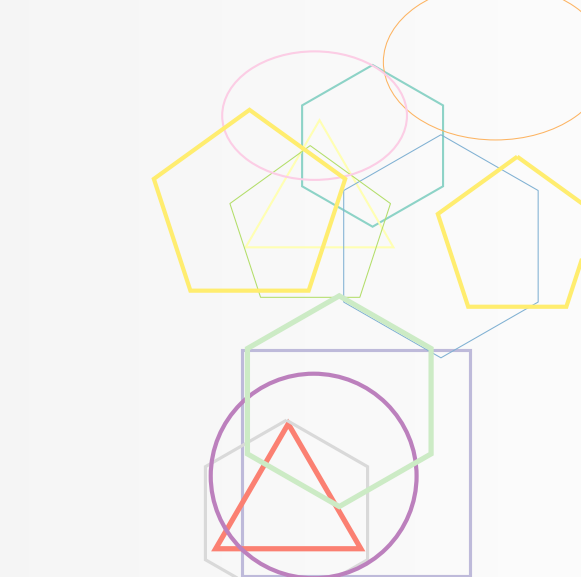[{"shape": "hexagon", "thickness": 1, "radius": 0.7, "center": [0.641, 0.747]}, {"shape": "triangle", "thickness": 1, "radius": 0.73, "center": [0.55, 0.644]}, {"shape": "square", "thickness": 1.5, "radius": 0.98, "center": [0.612, 0.197]}, {"shape": "triangle", "thickness": 2.5, "radius": 0.72, "center": [0.496, 0.121]}, {"shape": "hexagon", "thickness": 0.5, "radius": 0.97, "center": [0.759, 0.573]}, {"shape": "oval", "thickness": 0.5, "radius": 0.96, "center": [0.853, 0.892]}, {"shape": "pentagon", "thickness": 0.5, "radius": 0.73, "center": [0.534, 0.602]}, {"shape": "oval", "thickness": 1, "radius": 0.79, "center": [0.541, 0.799]}, {"shape": "hexagon", "thickness": 1.5, "radius": 0.81, "center": [0.493, 0.11]}, {"shape": "circle", "thickness": 2, "radius": 0.89, "center": [0.54, 0.175]}, {"shape": "hexagon", "thickness": 2.5, "radius": 0.91, "center": [0.584, 0.304]}, {"shape": "pentagon", "thickness": 2, "radius": 0.87, "center": [0.429, 0.636]}, {"shape": "pentagon", "thickness": 2, "radius": 0.72, "center": [0.89, 0.584]}]